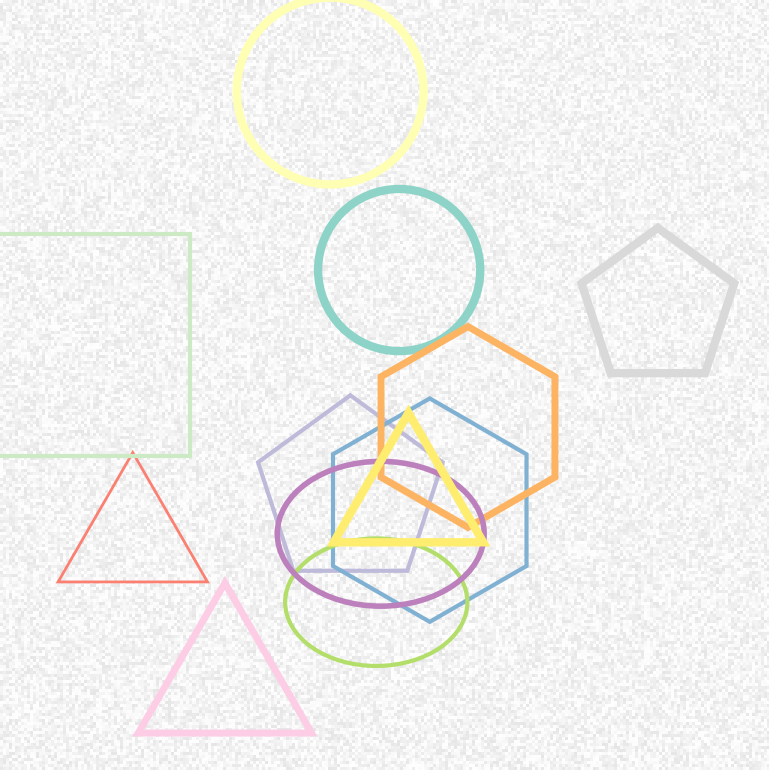[{"shape": "circle", "thickness": 3, "radius": 0.53, "center": [0.518, 0.649]}, {"shape": "circle", "thickness": 3, "radius": 0.61, "center": [0.429, 0.882]}, {"shape": "pentagon", "thickness": 1.5, "radius": 0.63, "center": [0.455, 0.361]}, {"shape": "triangle", "thickness": 1, "radius": 0.56, "center": [0.172, 0.3]}, {"shape": "hexagon", "thickness": 1.5, "radius": 0.73, "center": [0.558, 0.337]}, {"shape": "hexagon", "thickness": 2.5, "radius": 0.65, "center": [0.608, 0.445]}, {"shape": "oval", "thickness": 1.5, "radius": 0.59, "center": [0.489, 0.218]}, {"shape": "triangle", "thickness": 2.5, "radius": 0.65, "center": [0.292, 0.113]}, {"shape": "pentagon", "thickness": 3, "radius": 0.52, "center": [0.854, 0.6]}, {"shape": "oval", "thickness": 2, "radius": 0.67, "center": [0.494, 0.307]}, {"shape": "square", "thickness": 1.5, "radius": 0.72, "center": [0.102, 0.552]}, {"shape": "triangle", "thickness": 3, "radius": 0.56, "center": [0.53, 0.352]}]